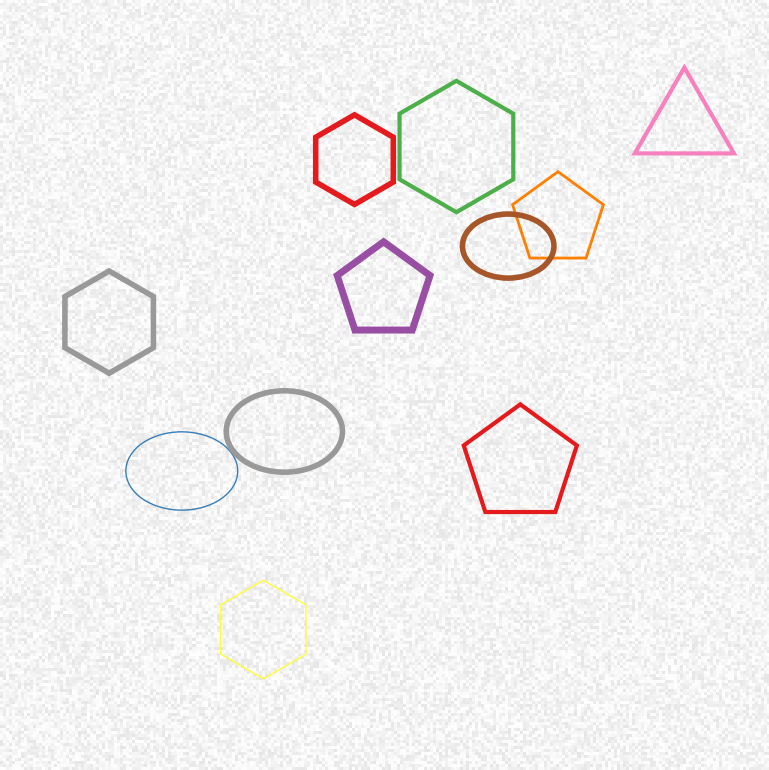[{"shape": "pentagon", "thickness": 1.5, "radius": 0.39, "center": [0.676, 0.398]}, {"shape": "hexagon", "thickness": 2, "radius": 0.29, "center": [0.46, 0.793]}, {"shape": "oval", "thickness": 0.5, "radius": 0.36, "center": [0.236, 0.388]}, {"shape": "hexagon", "thickness": 1.5, "radius": 0.43, "center": [0.593, 0.81]}, {"shape": "pentagon", "thickness": 2.5, "radius": 0.32, "center": [0.498, 0.623]}, {"shape": "pentagon", "thickness": 1, "radius": 0.31, "center": [0.725, 0.715]}, {"shape": "hexagon", "thickness": 0.5, "radius": 0.32, "center": [0.342, 0.182]}, {"shape": "oval", "thickness": 2, "radius": 0.3, "center": [0.66, 0.68]}, {"shape": "triangle", "thickness": 1.5, "radius": 0.37, "center": [0.889, 0.838]}, {"shape": "oval", "thickness": 2, "radius": 0.38, "center": [0.369, 0.44]}, {"shape": "hexagon", "thickness": 2, "radius": 0.33, "center": [0.142, 0.582]}]